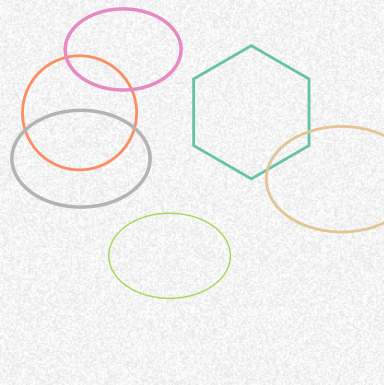[{"shape": "hexagon", "thickness": 2, "radius": 0.87, "center": [0.653, 0.708]}, {"shape": "circle", "thickness": 2, "radius": 0.74, "center": [0.207, 0.707]}, {"shape": "oval", "thickness": 2.5, "radius": 0.75, "center": [0.32, 0.872]}, {"shape": "oval", "thickness": 1, "radius": 0.79, "center": [0.44, 0.336]}, {"shape": "oval", "thickness": 2, "radius": 0.98, "center": [0.887, 0.534]}, {"shape": "oval", "thickness": 2.5, "radius": 0.9, "center": [0.21, 0.588]}]